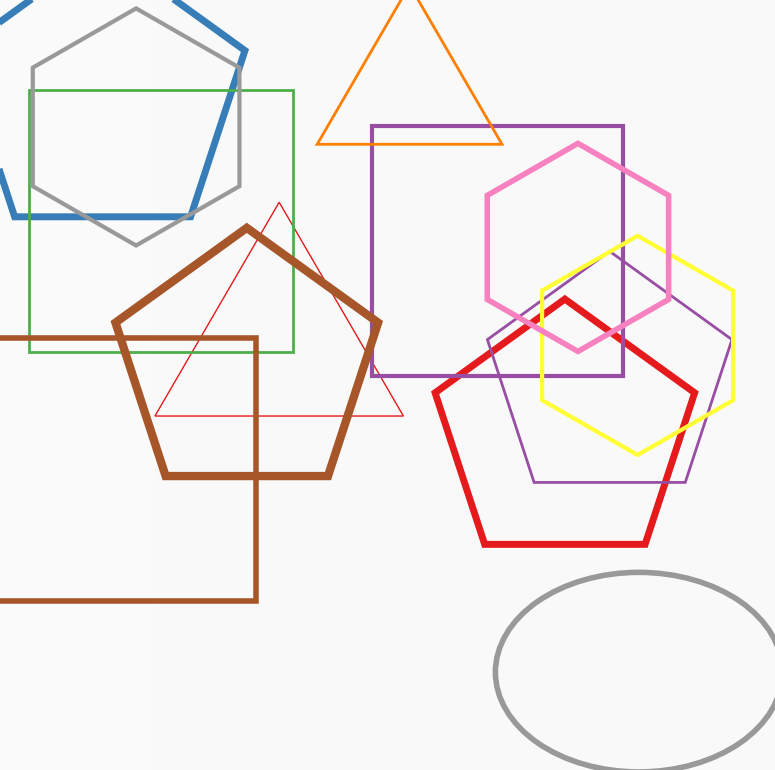[{"shape": "pentagon", "thickness": 2.5, "radius": 0.88, "center": [0.729, 0.435]}, {"shape": "triangle", "thickness": 0.5, "radius": 0.93, "center": [0.36, 0.552]}, {"shape": "pentagon", "thickness": 2.5, "radius": 0.97, "center": [0.132, 0.875]}, {"shape": "square", "thickness": 1, "radius": 0.85, "center": [0.208, 0.713]}, {"shape": "square", "thickness": 1.5, "radius": 0.81, "center": [0.642, 0.674]}, {"shape": "pentagon", "thickness": 1, "radius": 0.83, "center": [0.787, 0.508]}, {"shape": "triangle", "thickness": 1, "radius": 0.69, "center": [0.529, 0.881]}, {"shape": "hexagon", "thickness": 1.5, "radius": 0.71, "center": [0.823, 0.551]}, {"shape": "square", "thickness": 2, "radius": 0.85, "center": [0.16, 0.39]}, {"shape": "pentagon", "thickness": 3, "radius": 0.89, "center": [0.318, 0.526]}, {"shape": "hexagon", "thickness": 2, "radius": 0.68, "center": [0.746, 0.679]}, {"shape": "oval", "thickness": 2, "radius": 0.93, "center": [0.824, 0.127]}, {"shape": "hexagon", "thickness": 1.5, "radius": 0.77, "center": [0.176, 0.835]}]